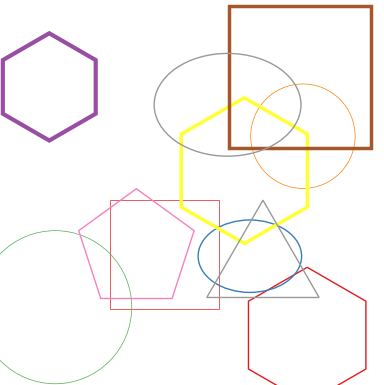[{"shape": "hexagon", "thickness": 1, "radius": 0.88, "center": [0.798, 0.13]}, {"shape": "square", "thickness": 0.5, "radius": 0.71, "center": [0.427, 0.339]}, {"shape": "oval", "thickness": 1, "radius": 0.67, "center": [0.649, 0.335]}, {"shape": "circle", "thickness": 0.5, "radius": 0.99, "center": [0.143, 0.202]}, {"shape": "hexagon", "thickness": 3, "radius": 0.7, "center": [0.128, 0.774]}, {"shape": "circle", "thickness": 0.5, "radius": 0.68, "center": [0.787, 0.646]}, {"shape": "hexagon", "thickness": 2.5, "radius": 0.95, "center": [0.635, 0.557]}, {"shape": "square", "thickness": 2.5, "radius": 0.92, "center": [0.78, 0.8]}, {"shape": "pentagon", "thickness": 1, "radius": 0.79, "center": [0.354, 0.352]}, {"shape": "triangle", "thickness": 1, "radius": 0.84, "center": [0.683, 0.312]}, {"shape": "oval", "thickness": 1, "radius": 0.95, "center": [0.591, 0.728]}]